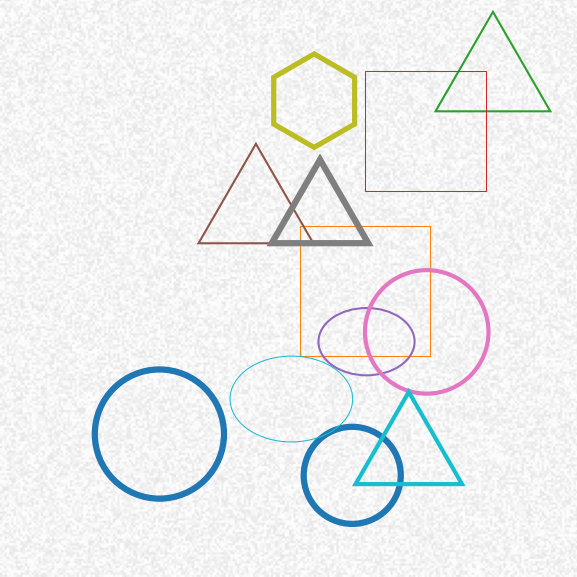[{"shape": "circle", "thickness": 3, "radius": 0.42, "center": [0.61, 0.176]}, {"shape": "circle", "thickness": 3, "radius": 0.56, "center": [0.276, 0.248]}, {"shape": "square", "thickness": 0.5, "radius": 0.56, "center": [0.632, 0.495]}, {"shape": "triangle", "thickness": 1, "radius": 0.57, "center": [0.854, 0.864]}, {"shape": "square", "thickness": 0.5, "radius": 0.52, "center": [0.737, 0.772]}, {"shape": "oval", "thickness": 1, "radius": 0.42, "center": [0.635, 0.408]}, {"shape": "triangle", "thickness": 1, "radius": 0.57, "center": [0.443, 0.635]}, {"shape": "circle", "thickness": 2, "radius": 0.53, "center": [0.739, 0.424]}, {"shape": "triangle", "thickness": 3, "radius": 0.48, "center": [0.554, 0.626]}, {"shape": "hexagon", "thickness": 2.5, "radius": 0.4, "center": [0.544, 0.825]}, {"shape": "triangle", "thickness": 2, "radius": 0.53, "center": [0.708, 0.214]}, {"shape": "oval", "thickness": 0.5, "radius": 0.53, "center": [0.504, 0.308]}]